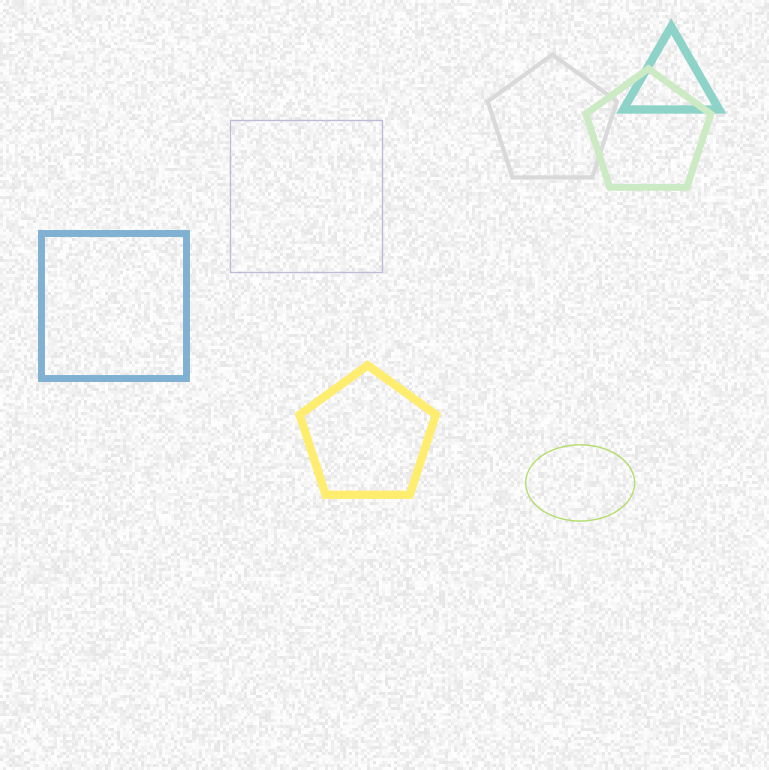[{"shape": "triangle", "thickness": 3, "radius": 0.36, "center": [0.872, 0.894]}, {"shape": "square", "thickness": 0.5, "radius": 0.49, "center": [0.397, 0.746]}, {"shape": "square", "thickness": 2.5, "radius": 0.47, "center": [0.147, 0.603]}, {"shape": "oval", "thickness": 0.5, "radius": 0.35, "center": [0.753, 0.373]}, {"shape": "pentagon", "thickness": 1.5, "radius": 0.44, "center": [0.717, 0.841]}, {"shape": "pentagon", "thickness": 2.5, "radius": 0.43, "center": [0.842, 0.826]}, {"shape": "pentagon", "thickness": 3, "radius": 0.46, "center": [0.478, 0.433]}]